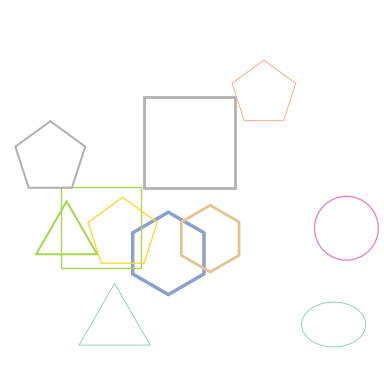[{"shape": "oval", "thickness": 0.5, "radius": 0.42, "center": [0.867, 0.157]}, {"shape": "triangle", "thickness": 0.5, "radius": 0.53, "center": [0.298, 0.157]}, {"shape": "pentagon", "thickness": 0.5, "radius": 0.43, "center": [0.685, 0.757]}, {"shape": "hexagon", "thickness": 2.5, "radius": 0.53, "center": [0.437, 0.342]}, {"shape": "circle", "thickness": 1, "radius": 0.41, "center": [0.9, 0.407]}, {"shape": "square", "thickness": 1, "radius": 0.52, "center": [0.262, 0.409]}, {"shape": "triangle", "thickness": 1.5, "radius": 0.46, "center": [0.173, 0.385]}, {"shape": "pentagon", "thickness": 1, "radius": 0.47, "center": [0.319, 0.393]}, {"shape": "hexagon", "thickness": 2, "radius": 0.43, "center": [0.546, 0.38]}, {"shape": "pentagon", "thickness": 1.5, "radius": 0.48, "center": [0.131, 0.59]}, {"shape": "square", "thickness": 2, "radius": 0.59, "center": [0.493, 0.63]}]